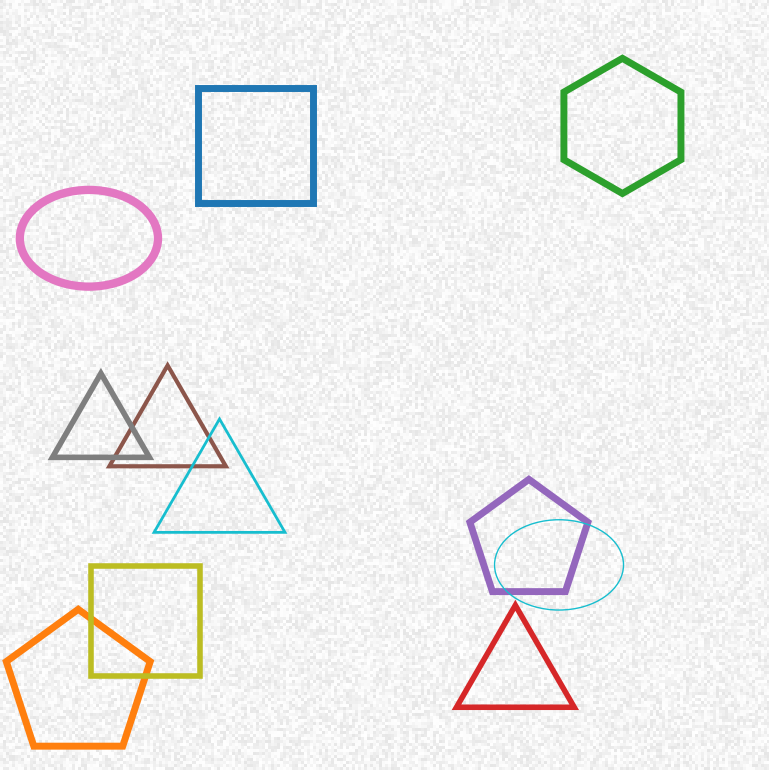[{"shape": "square", "thickness": 2.5, "radius": 0.37, "center": [0.332, 0.811]}, {"shape": "pentagon", "thickness": 2.5, "radius": 0.49, "center": [0.102, 0.11]}, {"shape": "hexagon", "thickness": 2.5, "radius": 0.44, "center": [0.808, 0.836]}, {"shape": "triangle", "thickness": 2, "radius": 0.44, "center": [0.669, 0.126]}, {"shape": "pentagon", "thickness": 2.5, "radius": 0.4, "center": [0.687, 0.297]}, {"shape": "triangle", "thickness": 1.5, "radius": 0.44, "center": [0.218, 0.438]}, {"shape": "oval", "thickness": 3, "radius": 0.45, "center": [0.115, 0.691]}, {"shape": "triangle", "thickness": 2, "radius": 0.36, "center": [0.131, 0.442]}, {"shape": "square", "thickness": 2, "radius": 0.36, "center": [0.189, 0.193]}, {"shape": "oval", "thickness": 0.5, "radius": 0.42, "center": [0.726, 0.266]}, {"shape": "triangle", "thickness": 1, "radius": 0.49, "center": [0.285, 0.358]}]